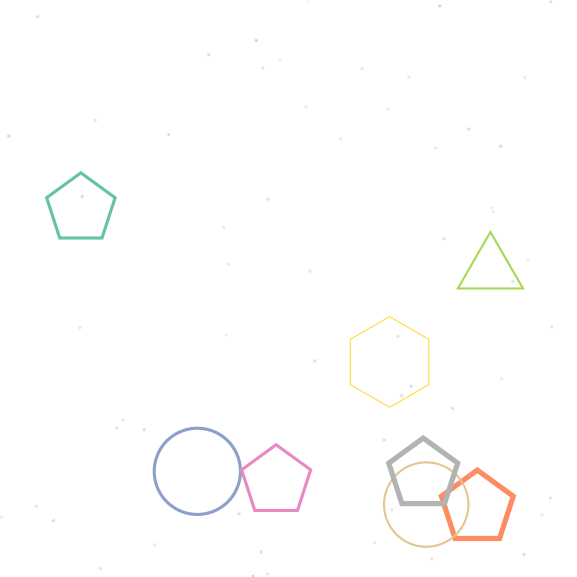[{"shape": "pentagon", "thickness": 1.5, "radius": 0.31, "center": [0.14, 0.637]}, {"shape": "pentagon", "thickness": 2.5, "radius": 0.33, "center": [0.827, 0.12]}, {"shape": "circle", "thickness": 1.5, "radius": 0.37, "center": [0.342, 0.183]}, {"shape": "pentagon", "thickness": 1.5, "radius": 0.31, "center": [0.478, 0.166]}, {"shape": "triangle", "thickness": 1, "radius": 0.33, "center": [0.849, 0.532]}, {"shape": "hexagon", "thickness": 0.5, "radius": 0.39, "center": [0.675, 0.372]}, {"shape": "circle", "thickness": 1, "radius": 0.37, "center": [0.738, 0.125]}, {"shape": "pentagon", "thickness": 2.5, "radius": 0.31, "center": [0.733, 0.178]}]